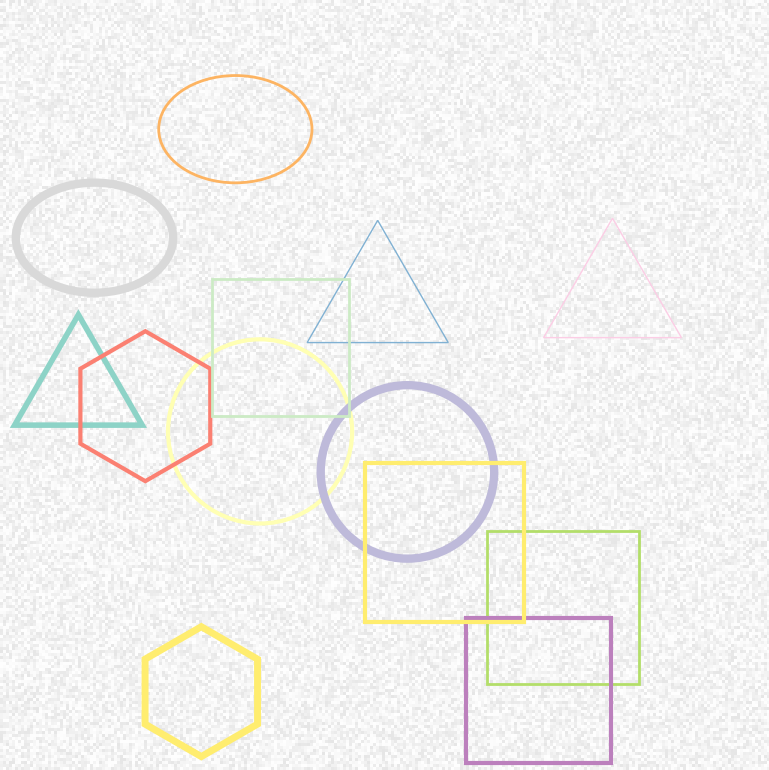[{"shape": "triangle", "thickness": 2, "radius": 0.48, "center": [0.102, 0.496]}, {"shape": "circle", "thickness": 1.5, "radius": 0.6, "center": [0.338, 0.44]}, {"shape": "circle", "thickness": 3, "radius": 0.56, "center": [0.529, 0.387]}, {"shape": "hexagon", "thickness": 1.5, "radius": 0.49, "center": [0.189, 0.472]}, {"shape": "triangle", "thickness": 0.5, "radius": 0.53, "center": [0.491, 0.608]}, {"shape": "oval", "thickness": 1, "radius": 0.5, "center": [0.306, 0.832]}, {"shape": "square", "thickness": 1, "radius": 0.49, "center": [0.731, 0.211]}, {"shape": "triangle", "thickness": 0.5, "radius": 0.52, "center": [0.795, 0.613]}, {"shape": "oval", "thickness": 3, "radius": 0.51, "center": [0.123, 0.691]}, {"shape": "square", "thickness": 1.5, "radius": 0.47, "center": [0.699, 0.104]}, {"shape": "square", "thickness": 1, "radius": 0.45, "center": [0.364, 0.549]}, {"shape": "square", "thickness": 1.5, "radius": 0.52, "center": [0.578, 0.295]}, {"shape": "hexagon", "thickness": 2.5, "radius": 0.42, "center": [0.261, 0.102]}]